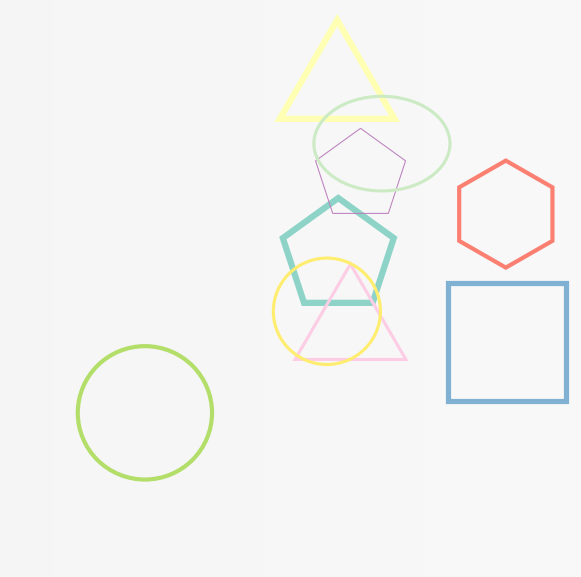[{"shape": "pentagon", "thickness": 3, "radius": 0.5, "center": [0.582, 0.556]}, {"shape": "triangle", "thickness": 3, "radius": 0.57, "center": [0.58, 0.85]}, {"shape": "hexagon", "thickness": 2, "radius": 0.46, "center": [0.87, 0.628]}, {"shape": "square", "thickness": 2.5, "radius": 0.51, "center": [0.873, 0.407]}, {"shape": "circle", "thickness": 2, "radius": 0.58, "center": [0.249, 0.284]}, {"shape": "triangle", "thickness": 1.5, "radius": 0.55, "center": [0.603, 0.432]}, {"shape": "pentagon", "thickness": 0.5, "radius": 0.41, "center": [0.62, 0.695]}, {"shape": "oval", "thickness": 1.5, "radius": 0.59, "center": [0.657, 0.75]}, {"shape": "circle", "thickness": 1.5, "radius": 0.46, "center": [0.562, 0.46]}]